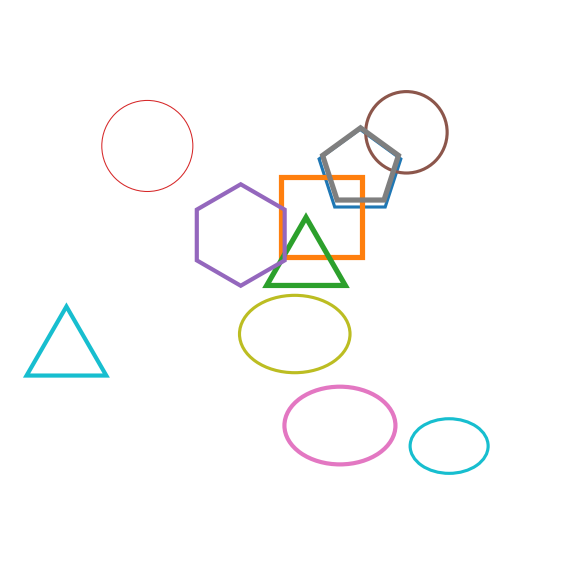[{"shape": "pentagon", "thickness": 1.5, "radius": 0.37, "center": [0.623, 0.701]}, {"shape": "square", "thickness": 2.5, "radius": 0.35, "center": [0.556, 0.623]}, {"shape": "triangle", "thickness": 2.5, "radius": 0.39, "center": [0.53, 0.544]}, {"shape": "circle", "thickness": 0.5, "radius": 0.39, "center": [0.255, 0.746]}, {"shape": "hexagon", "thickness": 2, "radius": 0.44, "center": [0.417, 0.592]}, {"shape": "circle", "thickness": 1.5, "radius": 0.35, "center": [0.704, 0.77]}, {"shape": "oval", "thickness": 2, "radius": 0.48, "center": [0.589, 0.262]}, {"shape": "pentagon", "thickness": 2.5, "radius": 0.35, "center": [0.624, 0.709]}, {"shape": "oval", "thickness": 1.5, "radius": 0.48, "center": [0.51, 0.421]}, {"shape": "triangle", "thickness": 2, "radius": 0.4, "center": [0.115, 0.389]}, {"shape": "oval", "thickness": 1.5, "radius": 0.34, "center": [0.778, 0.227]}]